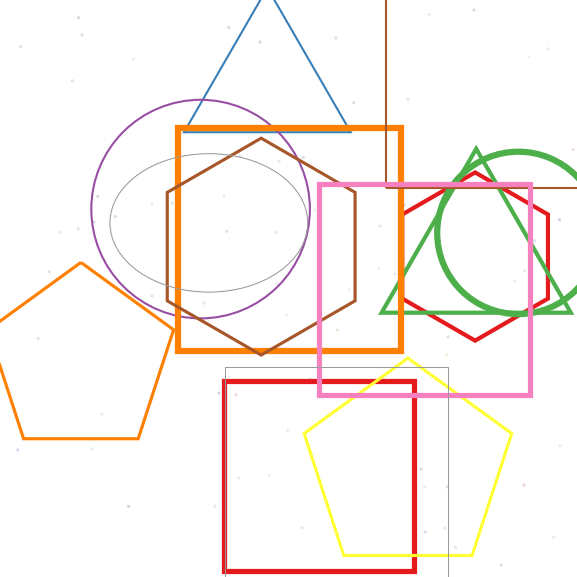[{"shape": "square", "thickness": 2.5, "radius": 0.82, "center": [0.552, 0.175]}, {"shape": "hexagon", "thickness": 2, "radius": 0.73, "center": [0.823, 0.555]}, {"shape": "triangle", "thickness": 1, "radius": 0.83, "center": [0.463, 0.853]}, {"shape": "circle", "thickness": 3, "radius": 0.7, "center": [0.898, 0.596]}, {"shape": "triangle", "thickness": 2, "radius": 0.95, "center": [0.825, 0.552]}, {"shape": "circle", "thickness": 1, "radius": 0.95, "center": [0.347, 0.637]}, {"shape": "pentagon", "thickness": 1.5, "radius": 0.84, "center": [0.14, 0.376]}, {"shape": "square", "thickness": 3, "radius": 0.97, "center": [0.501, 0.585]}, {"shape": "pentagon", "thickness": 1.5, "radius": 0.94, "center": [0.706, 0.19]}, {"shape": "hexagon", "thickness": 1.5, "radius": 0.94, "center": [0.452, 0.572]}, {"shape": "square", "thickness": 1, "radius": 0.97, "center": [0.862, 0.869]}, {"shape": "square", "thickness": 2.5, "radius": 0.91, "center": [0.735, 0.497]}, {"shape": "square", "thickness": 0.5, "radius": 0.97, "center": [0.583, 0.17]}, {"shape": "oval", "thickness": 0.5, "radius": 0.86, "center": [0.362, 0.613]}]